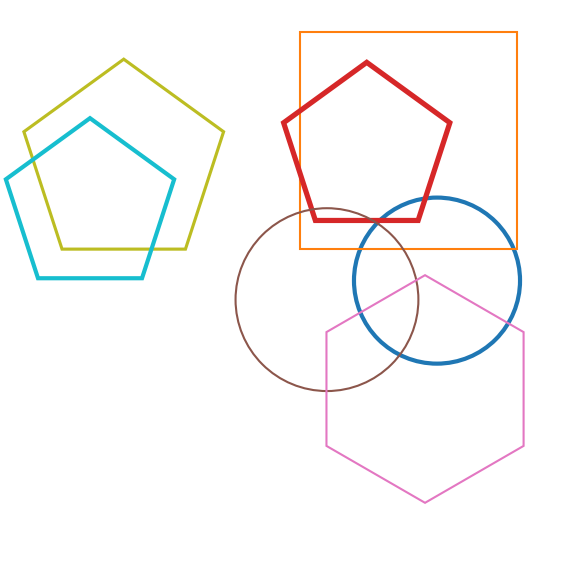[{"shape": "circle", "thickness": 2, "radius": 0.72, "center": [0.757, 0.513]}, {"shape": "square", "thickness": 1, "radius": 0.94, "center": [0.707, 0.756]}, {"shape": "pentagon", "thickness": 2.5, "radius": 0.76, "center": [0.635, 0.74]}, {"shape": "circle", "thickness": 1, "radius": 0.79, "center": [0.566, 0.48]}, {"shape": "hexagon", "thickness": 1, "radius": 0.99, "center": [0.736, 0.326]}, {"shape": "pentagon", "thickness": 1.5, "radius": 0.91, "center": [0.214, 0.715]}, {"shape": "pentagon", "thickness": 2, "radius": 0.77, "center": [0.156, 0.641]}]